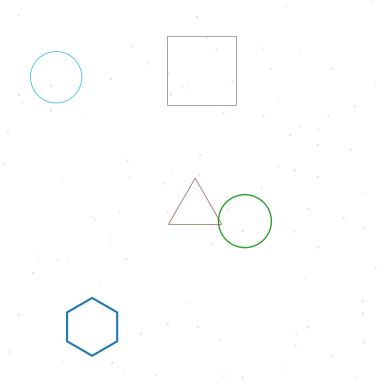[{"shape": "hexagon", "thickness": 1.5, "radius": 0.38, "center": [0.239, 0.151]}, {"shape": "circle", "thickness": 1, "radius": 0.34, "center": [0.636, 0.426]}, {"shape": "triangle", "thickness": 0.5, "radius": 0.4, "center": [0.507, 0.457]}, {"shape": "square", "thickness": 0.5, "radius": 0.45, "center": [0.523, 0.817]}, {"shape": "circle", "thickness": 0.5, "radius": 0.33, "center": [0.146, 0.799]}]